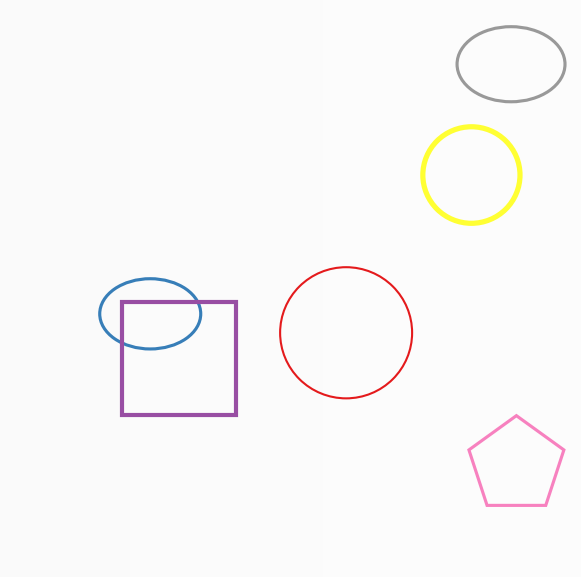[{"shape": "circle", "thickness": 1, "radius": 0.57, "center": [0.595, 0.423]}, {"shape": "oval", "thickness": 1.5, "radius": 0.43, "center": [0.258, 0.456]}, {"shape": "square", "thickness": 2, "radius": 0.49, "center": [0.307, 0.378]}, {"shape": "circle", "thickness": 2.5, "radius": 0.42, "center": [0.811, 0.696]}, {"shape": "pentagon", "thickness": 1.5, "radius": 0.43, "center": [0.888, 0.193]}, {"shape": "oval", "thickness": 1.5, "radius": 0.46, "center": [0.879, 0.888]}]